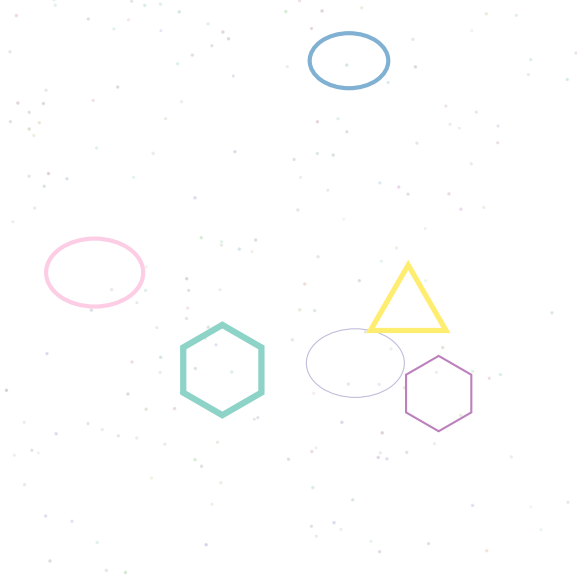[{"shape": "hexagon", "thickness": 3, "radius": 0.39, "center": [0.385, 0.358]}, {"shape": "oval", "thickness": 0.5, "radius": 0.42, "center": [0.615, 0.37]}, {"shape": "oval", "thickness": 2, "radius": 0.34, "center": [0.604, 0.894]}, {"shape": "oval", "thickness": 2, "radius": 0.42, "center": [0.164, 0.527]}, {"shape": "hexagon", "thickness": 1, "radius": 0.33, "center": [0.76, 0.318]}, {"shape": "triangle", "thickness": 2.5, "radius": 0.38, "center": [0.707, 0.465]}]